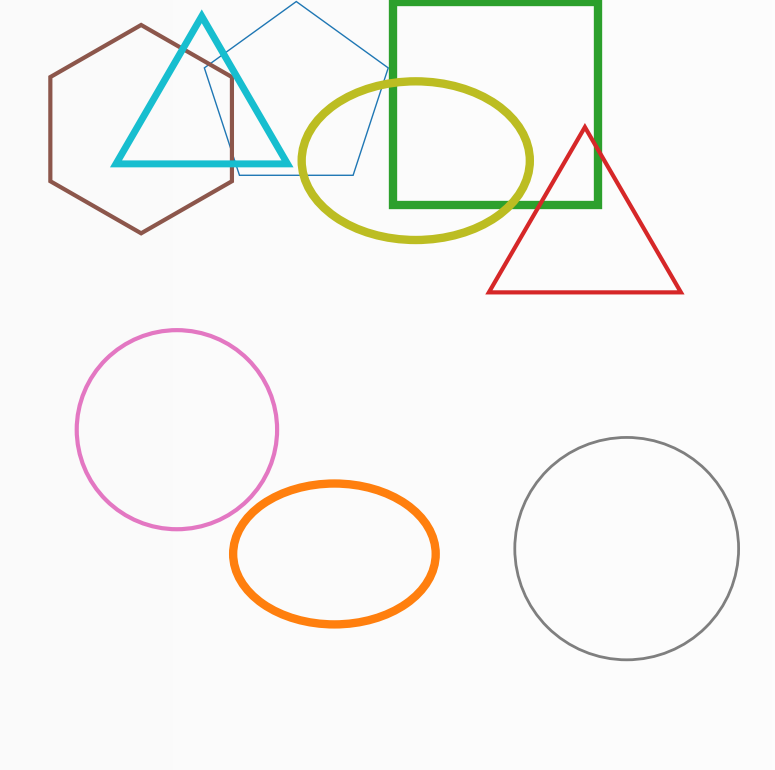[{"shape": "pentagon", "thickness": 0.5, "radius": 0.62, "center": [0.382, 0.873]}, {"shape": "oval", "thickness": 3, "radius": 0.65, "center": [0.432, 0.281]}, {"shape": "square", "thickness": 3, "radius": 0.66, "center": [0.64, 0.866]}, {"shape": "triangle", "thickness": 1.5, "radius": 0.72, "center": [0.755, 0.692]}, {"shape": "hexagon", "thickness": 1.5, "radius": 0.68, "center": [0.182, 0.832]}, {"shape": "circle", "thickness": 1.5, "radius": 0.65, "center": [0.228, 0.442]}, {"shape": "circle", "thickness": 1, "radius": 0.72, "center": [0.809, 0.287]}, {"shape": "oval", "thickness": 3, "radius": 0.74, "center": [0.536, 0.791]}, {"shape": "triangle", "thickness": 2.5, "radius": 0.64, "center": [0.26, 0.851]}]